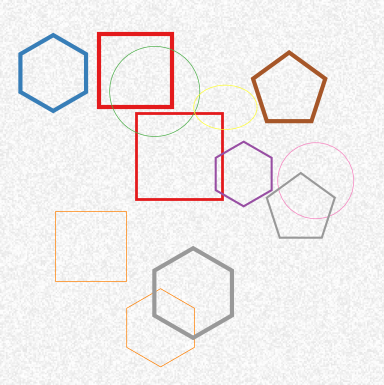[{"shape": "square", "thickness": 2, "radius": 0.56, "center": [0.464, 0.595]}, {"shape": "square", "thickness": 3, "radius": 0.48, "center": [0.352, 0.817]}, {"shape": "hexagon", "thickness": 3, "radius": 0.49, "center": [0.138, 0.81]}, {"shape": "circle", "thickness": 0.5, "radius": 0.59, "center": [0.402, 0.762]}, {"shape": "hexagon", "thickness": 1.5, "radius": 0.42, "center": [0.633, 0.548]}, {"shape": "square", "thickness": 0.5, "radius": 0.46, "center": [0.235, 0.362]}, {"shape": "hexagon", "thickness": 0.5, "radius": 0.51, "center": [0.417, 0.149]}, {"shape": "oval", "thickness": 0.5, "radius": 0.41, "center": [0.585, 0.721]}, {"shape": "pentagon", "thickness": 3, "radius": 0.49, "center": [0.751, 0.765]}, {"shape": "circle", "thickness": 0.5, "radius": 0.49, "center": [0.82, 0.531]}, {"shape": "pentagon", "thickness": 1.5, "radius": 0.46, "center": [0.781, 0.458]}, {"shape": "hexagon", "thickness": 3, "radius": 0.58, "center": [0.502, 0.239]}]